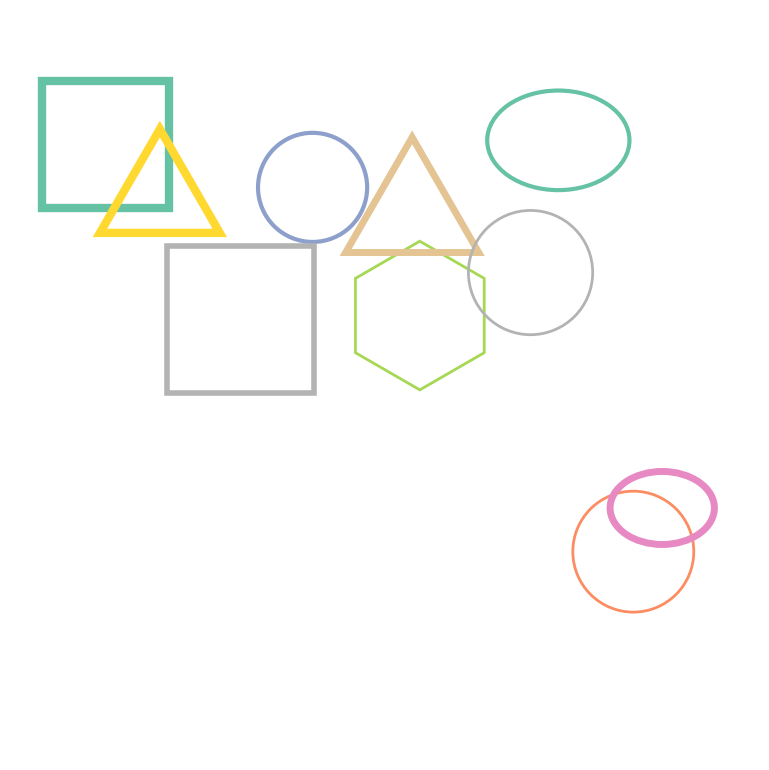[{"shape": "square", "thickness": 3, "radius": 0.41, "center": [0.137, 0.812]}, {"shape": "oval", "thickness": 1.5, "radius": 0.46, "center": [0.725, 0.818]}, {"shape": "circle", "thickness": 1, "radius": 0.39, "center": [0.822, 0.284]}, {"shape": "circle", "thickness": 1.5, "radius": 0.35, "center": [0.406, 0.757]}, {"shape": "oval", "thickness": 2.5, "radius": 0.34, "center": [0.86, 0.34]}, {"shape": "hexagon", "thickness": 1, "radius": 0.48, "center": [0.545, 0.59]}, {"shape": "triangle", "thickness": 3, "radius": 0.45, "center": [0.208, 0.742]}, {"shape": "triangle", "thickness": 2.5, "radius": 0.5, "center": [0.535, 0.722]}, {"shape": "circle", "thickness": 1, "radius": 0.4, "center": [0.689, 0.646]}, {"shape": "square", "thickness": 2, "radius": 0.48, "center": [0.312, 0.585]}]